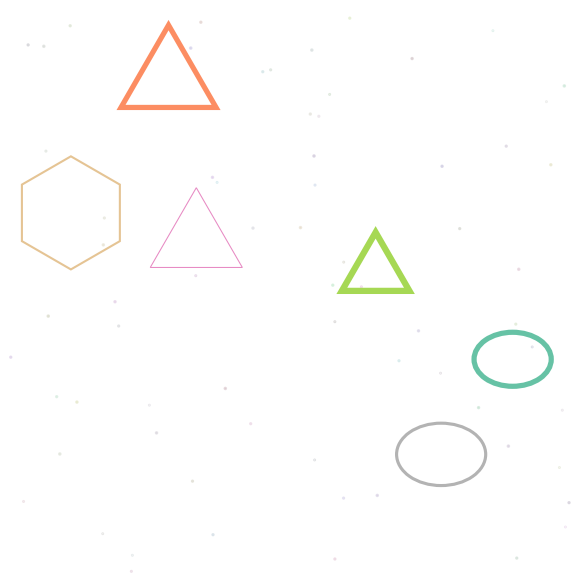[{"shape": "oval", "thickness": 2.5, "radius": 0.33, "center": [0.888, 0.377]}, {"shape": "triangle", "thickness": 2.5, "radius": 0.48, "center": [0.292, 0.861]}, {"shape": "triangle", "thickness": 0.5, "radius": 0.46, "center": [0.34, 0.582]}, {"shape": "triangle", "thickness": 3, "radius": 0.34, "center": [0.65, 0.529]}, {"shape": "hexagon", "thickness": 1, "radius": 0.49, "center": [0.123, 0.631]}, {"shape": "oval", "thickness": 1.5, "radius": 0.39, "center": [0.764, 0.212]}]